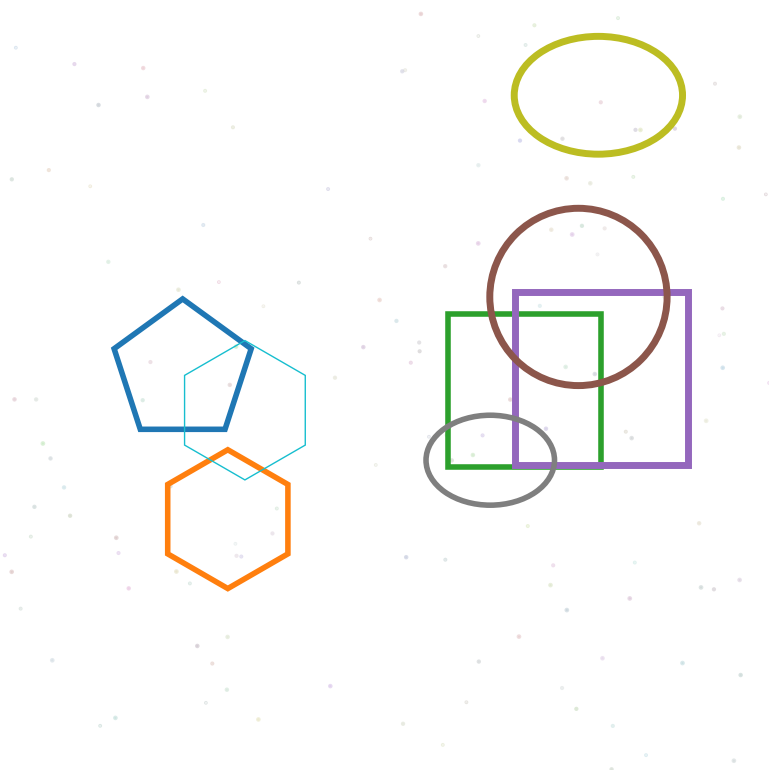[{"shape": "pentagon", "thickness": 2, "radius": 0.47, "center": [0.237, 0.518]}, {"shape": "hexagon", "thickness": 2, "radius": 0.45, "center": [0.296, 0.326]}, {"shape": "square", "thickness": 2, "radius": 0.49, "center": [0.681, 0.493]}, {"shape": "square", "thickness": 2.5, "radius": 0.56, "center": [0.781, 0.509]}, {"shape": "circle", "thickness": 2.5, "radius": 0.58, "center": [0.751, 0.614]}, {"shape": "oval", "thickness": 2, "radius": 0.42, "center": [0.637, 0.402]}, {"shape": "oval", "thickness": 2.5, "radius": 0.55, "center": [0.777, 0.876]}, {"shape": "hexagon", "thickness": 0.5, "radius": 0.45, "center": [0.318, 0.467]}]